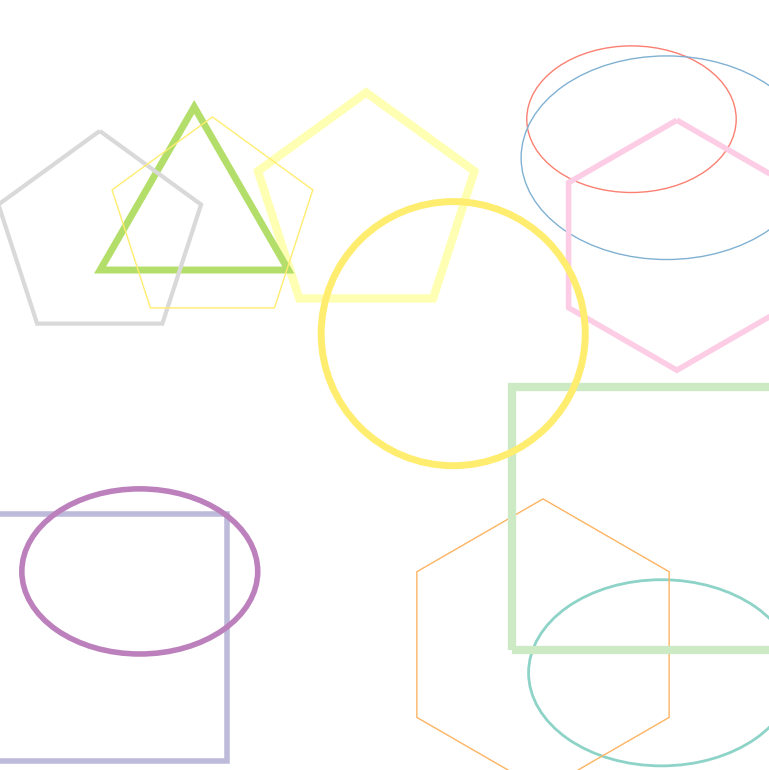[{"shape": "oval", "thickness": 1, "radius": 0.86, "center": [0.859, 0.126]}, {"shape": "pentagon", "thickness": 3, "radius": 0.74, "center": [0.476, 0.732]}, {"shape": "square", "thickness": 2, "radius": 0.8, "center": [0.135, 0.172]}, {"shape": "oval", "thickness": 0.5, "radius": 0.68, "center": [0.82, 0.845]}, {"shape": "oval", "thickness": 0.5, "radius": 0.94, "center": [0.866, 0.795]}, {"shape": "hexagon", "thickness": 0.5, "radius": 0.95, "center": [0.705, 0.163]}, {"shape": "triangle", "thickness": 2.5, "radius": 0.71, "center": [0.252, 0.72]}, {"shape": "hexagon", "thickness": 2, "radius": 0.81, "center": [0.879, 0.682]}, {"shape": "pentagon", "thickness": 1.5, "radius": 0.69, "center": [0.13, 0.692]}, {"shape": "oval", "thickness": 2, "radius": 0.77, "center": [0.182, 0.258]}, {"shape": "square", "thickness": 3, "radius": 0.85, "center": [0.835, 0.327]}, {"shape": "pentagon", "thickness": 0.5, "radius": 0.69, "center": [0.276, 0.711]}, {"shape": "circle", "thickness": 2.5, "radius": 0.86, "center": [0.589, 0.567]}]